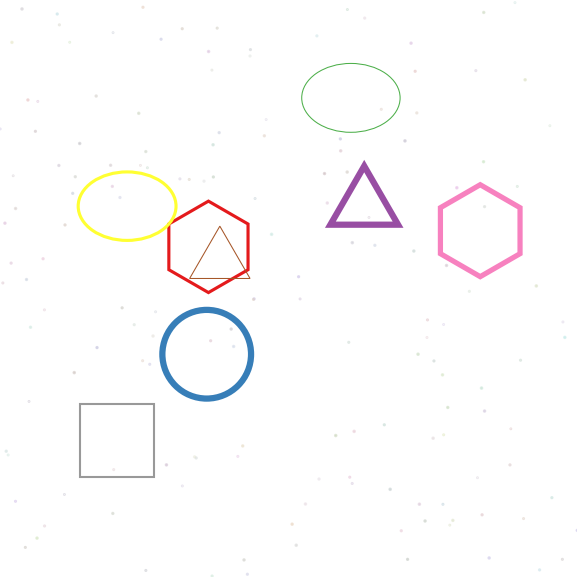[{"shape": "hexagon", "thickness": 1.5, "radius": 0.4, "center": [0.361, 0.572]}, {"shape": "circle", "thickness": 3, "radius": 0.38, "center": [0.358, 0.386]}, {"shape": "oval", "thickness": 0.5, "radius": 0.43, "center": [0.608, 0.83]}, {"shape": "triangle", "thickness": 3, "radius": 0.34, "center": [0.631, 0.644]}, {"shape": "oval", "thickness": 1.5, "radius": 0.42, "center": [0.22, 0.642]}, {"shape": "triangle", "thickness": 0.5, "radius": 0.3, "center": [0.381, 0.547]}, {"shape": "hexagon", "thickness": 2.5, "radius": 0.4, "center": [0.832, 0.6]}, {"shape": "square", "thickness": 1, "radius": 0.32, "center": [0.202, 0.236]}]